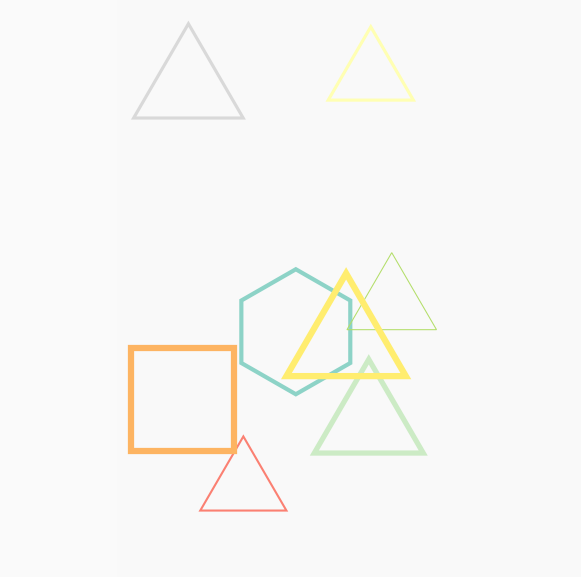[{"shape": "hexagon", "thickness": 2, "radius": 0.54, "center": [0.509, 0.425]}, {"shape": "triangle", "thickness": 1.5, "radius": 0.42, "center": [0.638, 0.868]}, {"shape": "triangle", "thickness": 1, "radius": 0.43, "center": [0.419, 0.158]}, {"shape": "square", "thickness": 3, "radius": 0.44, "center": [0.314, 0.307]}, {"shape": "triangle", "thickness": 0.5, "radius": 0.44, "center": [0.674, 0.473]}, {"shape": "triangle", "thickness": 1.5, "radius": 0.54, "center": [0.324, 0.849]}, {"shape": "triangle", "thickness": 2.5, "radius": 0.54, "center": [0.634, 0.269]}, {"shape": "triangle", "thickness": 3, "radius": 0.59, "center": [0.595, 0.407]}]